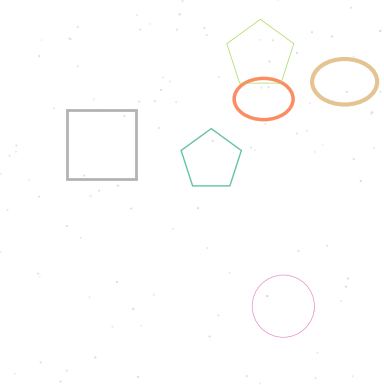[{"shape": "pentagon", "thickness": 1, "radius": 0.41, "center": [0.549, 0.584]}, {"shape": "oval", "thickness": 2.5, "radius": 0.38, "center": [0.685, 0.743]}, {"shape": "circle", "thickness": 0.5, "radius": 0.4, "center": [0.736, 0.205]}, {"shape": "pentagon", "thickness": 0.5, "radius": 0.46, "center": [0.676, 0.858]}, {"shape": "oval", "thickness": 3, "radius": 0.42, "center": [0.895, 0.788]}, {"shape": "square", "thickness": 2, "radius": 0.45, "center": [0.263, 0.625]}]